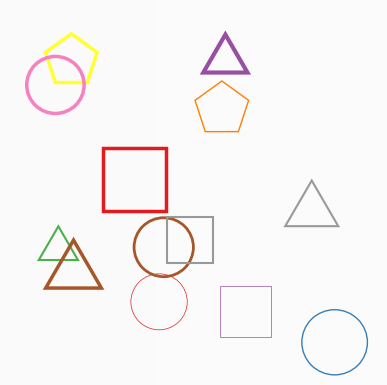[{"shape": "circle", "thickness": 0.5, "radius": 0.36, "center": [0.41, 0.216]}, {"shape": "square", "thickness": 2.5, "radius": 0.41, "center": [0.347, 0.534]}, {"shape": "circle", "thickness": 1, "radius": 0.42, "center": [0.864, 0.111]}, {"shape": "triangle", "thickness": 1.5, "radius": 0.29, "center": [0.151, 0.354]}, {"shape": "triangle", "thickness": 3, "radius": 0.33, "center": [0.582, 0.844]}, {"shape": "square", "thickness": 0.5, "radius": 0.33, "center": [0.634, 0.19]}, {"shape": "pentagon", "thickness": 1, "radius": 0.36, "center": [0.572, 0.717]}, {"shape": "pentagon", "thickness": 2.5, "radius": 0.35, "center": [0.184, 0.842]}, {"shape": "circle", "thickness": 2, "radius": 0.38, "center": [0.423, 0.358]}, {"shape": "triangle", "thickness": 2.5, "radius": 0.41, "center": [0.19, 0.293]}, {"shape": "circle", "thickness": 2.5, "radius": 0.37, "center": [0.143, 0.779]}, {"shape": "square", "thickness": 1.5, "radius": 0.29, "center": [0.491, 0.376]}, {"shape": "triangle", "thickness": 1.5, "radius": 0.4, "center": [0.804, 0.452]}]